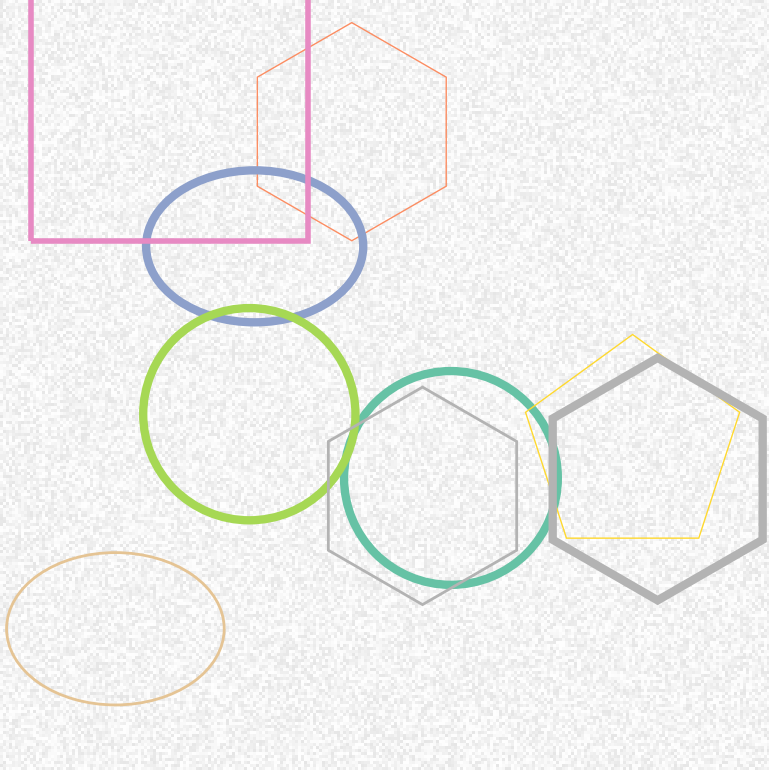[{"shape": "circle", "thickness": 3, "radius": 0.69, "center": [0.586, 0.379]}, {"shape": "hexagon", "thickness": 0.5, "radius": 0.71, "center": [0.457, 0.829]}, {"shape": "oval", "thickness": 3, "radius": 0.7, "center": [0.331, 0.68]}, {"shape": "square", "thickness": 2, "radius": 0.9, "center": [0.22, 0.867]}, {"shape": "circle", "thickness": 3, "radius": 0.69, "center": [0.324, 0.462]}, {"shape": "pentagon", "thickness": 0.5, "radius": 0.73, "center": [0.822, 0.419]}, {"shape": "oval", "thickness": 1, "radius": 0.71, "center": [0.15, 0.183]}, {"shape": "hexagon", "thickness": 3, "radius": 0.79, "center": [0.854, 0.378]}, {"shape": "hexagon", "thickness": 1, "radius": 0.71, "center": [0.549, 0.356]}]